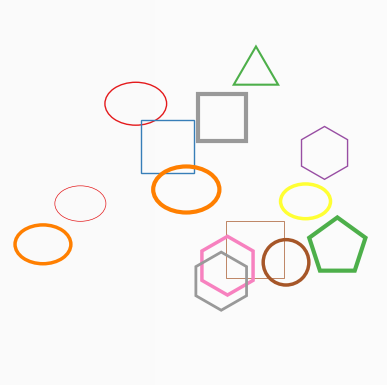[{"shape": "oval", "thickness": 1, "radius": 0.4, "center": [0.35, 0.731]}, {"shape": "oval", "thickness": 0.5, "radius": 0.33, "center": [0.207, 0.471]}, {"shape": "square", "thickness": 1, "radius": 0.34, "center": [0.432, 0.62]}, {"shape": "triangle", "thickness": 1.5, "radius": 0.33, "center": [0.661, 0.813]}, {"shape": "pentagon", "thickness": 3, "radius": 0.38, "center": [0.871, 0.359]}, {"shape": "hexagon", "thickness": 1, "radius": 0.34, "center": [0.838, 0.603]}, {"shape": "oval", "thickness": 2.5, "radius": 0.36, "center": [0.111, 0.365]}, {"shape": "oval", "thickness": 3, "radius": 0.43, "center": [0.481, 0.508]}, {"shape": "oval", "thickness": 2.5, "radius": 0.32, "center": [0.788, 0.477]}, {"shape": "circle", "thickness": 2.5, "radius": 0.29, "center": [0.738, 0.319]}, {"shape": "square", "thickness": 0.5, "radius": 0.37, "center": [0.659, 0.352]}, {"shape": "hexagon", "thickness": 2.5, "radius": 0.38, "center": [0.587, 0.31]}, {"shape": "hexagon", "thickness": 2, "radius": 0.38, "center": [0.571, 0.27]}, {"shape": "square", "thickness": 3, "radius": 0.31, "center": [0.573, 0.695]}]